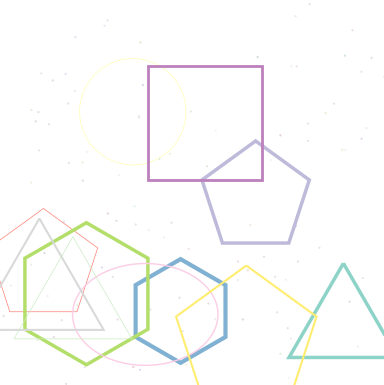[{"shape": "triangle", "thickness": 2.5, "radius": 0.82, "center": [0.892, 0.153]}, {"shape": "circle", "thickness": 0.5, "radius": 0.69, "center": [0.345, 0.71]}, {"shape": "pentagon", "thickness": 2.5, "radius": 0.73, "center": [0.664, 0.487]}, {"shape": "pentagon", "thickness": 0.5, "radius": 0.74, "center": [0.113, 0.31]}, {"shape": "hexagon", "thickness": 3, "radius": 0.67, "center": [0.469, 0.192]}, {"shape": "hexagon", "thickness": 2.5, "radius": 0.92, "center": [0.224, 0.237]}, {"shape": "oval", "thickness": 1, "radius": 0.94, "center": [0.377, 0.183]}, {"shape": "triangle", "thickness": 1.5, "radius": 0.96, "center": [0.102, 0.24]}, {"shape": "square", "thickness": 2, "radius": 0.74, "center": [0.533, 0.681]}, {"shape": "triangle", "thickness": 0.5, "radius": 0.88, "center": [0.189, 0.208]}, {"shape": "pentagon", "thickness": 1.5, "radius": 0.96, "center": [0.64, 0.118]}]